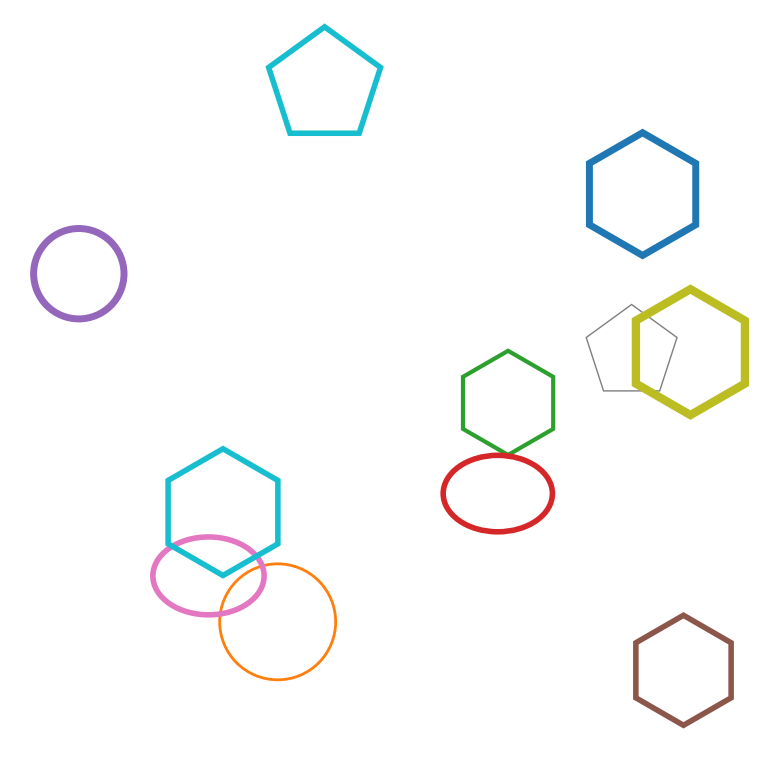[{"shape": "hexagon", "thickness": 2.5, "radius": 0.4, "center": [0.835, 0.748]}, {"shape": "circle", "thickness": 1, "radius": 0.38, "center": [0.361, 0.192]}, {"shape": "hexagon", "thickness": 1.5, "radius": 0.34, "center": [0.66, 0.477]}, {"shape": "oval", "thickness": 2, "radius": 0.35, "center": [0.646, 0.359]}, {"shape": "circle", "thickness": 2.5, "radius": 0.29, "center": [0.102, 0.645]}, {"shape": "hexagon", "thickness": 2, "radius": 0.36, "center": [0.888, 0.129]}, {"shape": "oval", "thickness": 2, "radius": 0.36, "center": [0.271, 0.252]}, {"shape": "pentagon", "thickness": 0.5, "radius": 0.31, "center": [0.82, 0.543]}, {"shape": "hexagon", "thickness": 3, "radius": 0.41, "center": [0.897, 0.543]}, {"shape": "pentagon", "thickness": 2, "radius": 0.38, "center": [0.422, 0.889]}, {"shape": "hexagon", "thickness": 2, "radius": 0.41, "center": [0.29, 0.335]}]